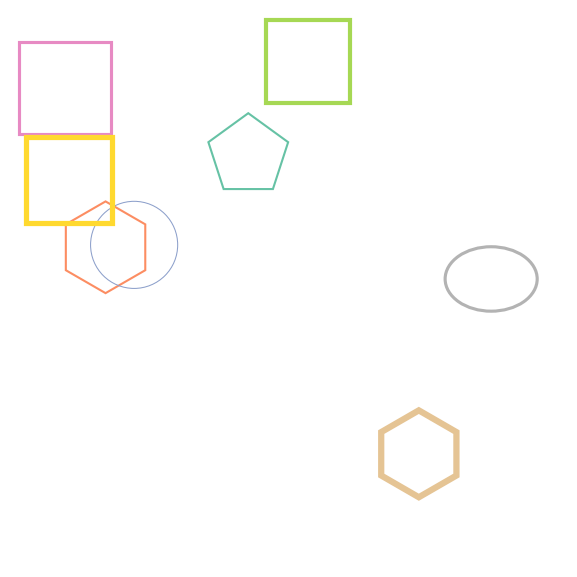[{"shape": "pentagon", "thickness": 1, "radius": 0.36, "center": [0.43, 0.73]}, {"shape": "hexagon", "thickness": 1, "radius": 0.4, "center": [0.183, 0.571]}, {"shape": "circle", "thickness": 0.5, "radius": 0.38, "center": [0.232, 0.575]}, {"shape": "square", "thickness": 1.5, "radius": 0.4, "center": [0.113, 0.846]}, {"shape": "square", "thickness": 2, "radius": 0.36, "center": [0.533, 0.893]}, {"shape": "square", "thickness": 2.5, "radius": 0.37, "center": [0.119, 0.688]}, {"shape": "hexagon", "thickness": 3, "radius": 0.38, "center": [0.725, 0.213]}, {"shape": "oval", "thickness": 1.5, "radius": 0.4, "center": [0.85, 0.516]}]